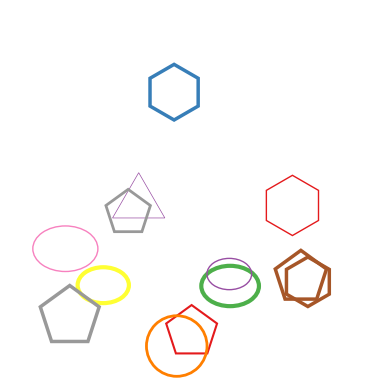[{"shape": "hexagon", "thickness": 1, "radius": 0.39, "center": [0.76, 0.466]}, {"shape": "pentagon", "thickness": 1.5, "radius": 0.35, "center": [0.498, 0.138]}, {"shape": "hexagon", "thickness": 2.5, "radius": 0.36, "center": [0.452, 0.761]}, {"shape": "oval", "thickness": 3, "radius": 0.37, "center": [0.598, 0.257]}, {"shape": "triangle", "thickness": 0.5, "radius": 0.39, "center": [0.36, 0.473]}, {"shape": "oval", "thickness": 1, "radius": 0.29, "center": [0.596, 0.288]}, {"shape": "circle", "thickness": 2, "radius": 0.39, "center": [0.459, 0.101]}, {"shape": "oval", "thickness": 3, "radius": 0.33, "center": [0.268, 0.259]}, {"shape": "hexagon", "thickness": 2.5, "radius": 0.32, "center": [0.8, 0.268]}, {"shape": "pentagon", "thickness": 2.5, "radius": 0.35, "center": [0.782, 0.28]}, {"shape": "oval", "thickness": 1, "radius": 0.42, "center": [0.17, 0.354]}, {"shape": "pentagon", "thickness": 2, "radius": 0.3, "center": [0.333, 0.447]}, {"shape": "pentagon", "thickness": 2.5, "radius": 0.4, "center": [0.181, 0.178]}]